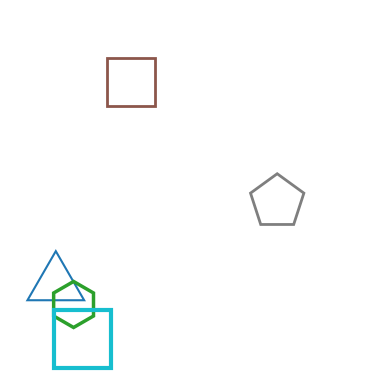[{"shape": "triangle", "thickness": 1.5, "radius": 0.43, "center": [0.145, 0.263]}, {"shape": "hexagon", "thickness": 2.5, "radius": 0.3, "center": [0.191, 0.209]}, {"shape": "square", "thickness": 2, "radius": 0.31, "center": [0.341, 0.786]}, {"shape": "pentagon", "thickness": 2, "radius": 0.36, "center": [0.72, 0.476]}, {"shape": "square", "thickness": 3, "radius": 0.37, "center": [0.214, 0.12]}]